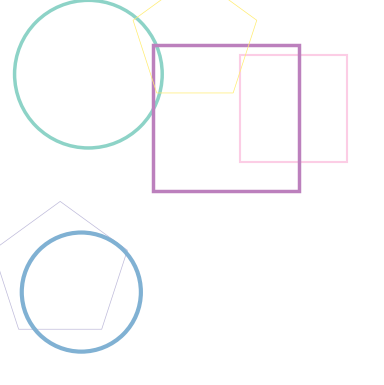[{"shape": "circle", "thickness": 2.5, "radius": 0.96, "center": [0.23, 0.807]}, {"shape": "pentagon", "thickness": 0.5, "radius": 0.92, "center": [0.156, 0.293]}, {"shape": "circle", "thickness": 3, "radius": 0.77, "center": [0.211, 0.241]}, {"shape": "square", "thickness": 1.5, "radius": 0.69, "center": [0.763, 0.718]}, {"shape": "square", "thickness": 2.5, "radius": 0.95, "center": [0.588, 0.694]}, {"shape": "pentagon", "thickness": 0.5, "radius": 0.84, "center": [0.506, 0.895]}]